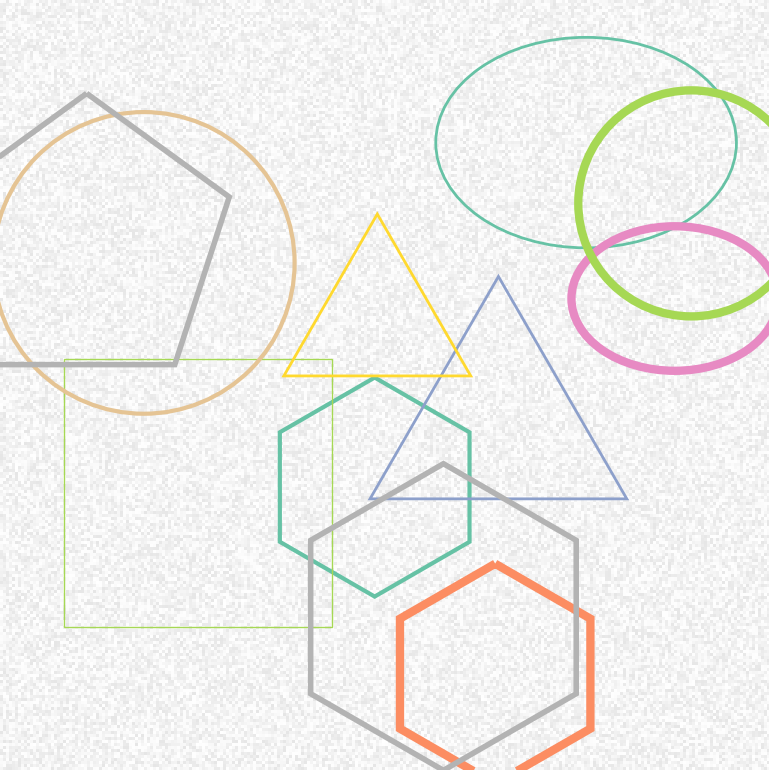[{"shape": "hexagon", "thickness": 1.5, "radius": 0.71, "center": [0.487, 0.367]}, {"shape": "oval", "thickness": 1, "radius": 0.98, "center": [0.761, 0.815]}, {"shape": "hexagon", "thickness": 3, "radius": 0.71, "center": [0.643, 0.125]}, {"shape": "triangle", "thickness": 1, "radius": 0.96, "center": [0.647, 0.448]}, {"shape": "oval", "thickness": 3, "radius": 0.67, "center": [0.876, 0.612]}, {"shape": "square", "thickness": 0.5, "radius": 0.87, "center": [0.257, 0.359]}, {"shape": "circle", "thickness": 3, "radius": 0.73, "center": [0.898, 0.736]}, {"shape": "triangle", "thickness": 1, "radius": 0.7, "center": [0.49, 0.582]}, {"shape": "circle", "thickness": 1.5, "radius": 0.98, "center": [0.187, 0.659]}, {"shape": "pentagon", "thickness": 2, "radius": 0.97, "center": [0.113, 0.684]}, {"shape": "hexagon", "thickness": 2, "radius": 1.0, "center": [0.576, 0.199]}]